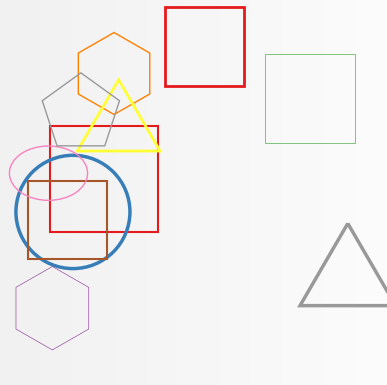[{"shape": "square", "thickness": 1.5, "radius": 0.69, "center": [0.268, 0.535]}, {"shape": "square", "thickness": 2, "radius": 0.51, "center": [0.528, 0.879]}, {"shape": "circle", "thickness": 2.5, "radius": 0.74, "center": [0.188, 0.45]}, {"shape": "square", "thickness": 0.5, "radius": 0.58, "center": [0.799, 0.745]}, {"shape": "hexagon", "thickness": 0.5, "radius": 0.54, "center": [0.135, 0.199]}, {"shape": "hexagon", "thickness": 1, "radius": 0.53, "center": [0.294, 0.809]}, {"shape": "triangle", "thickness": 2, "radius": 0.62, "center": [0.306, 0.669]}, {"shape": "square", "thickness": 1.5, "radius": 0.5, "center": [0.174, 0.428]}, {"shape": "oval", "thickness": 1, "radius": 0.5, "center": [0.125, 0.55]}, {"shape": "triangle", "thickness": 2.5, "radius": 0.71, "center": [0.898, 0.277]}, {"shape": "pentagon", "thickness": 1, "radius": 0.52, "center": [0.209, 0.706]}]